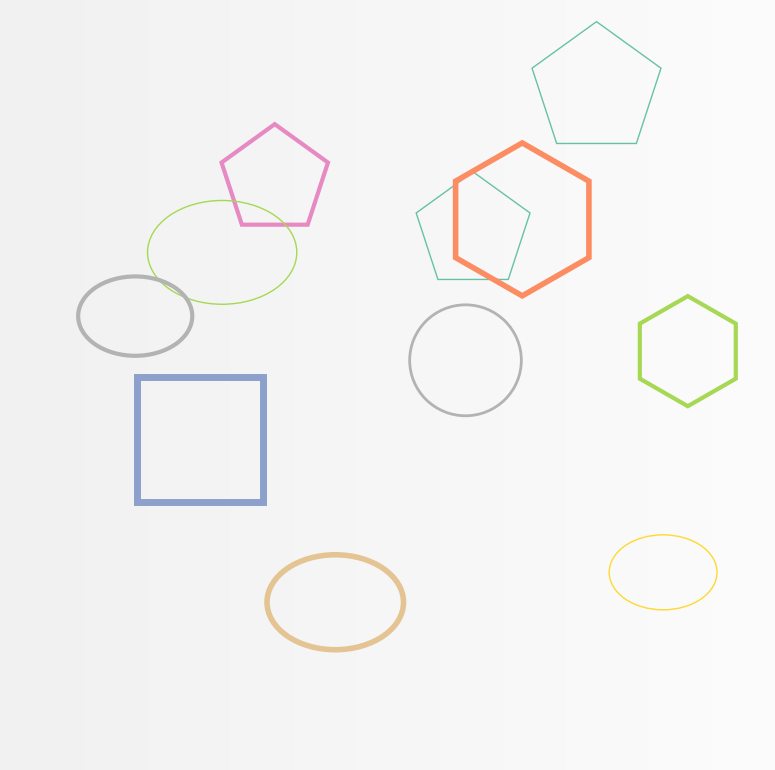[{"shape": "pentagon", "thickness": 0.5, "radius": 0.44, "center": [0.77, 0.884]}, {"shape": "pentagon", "thickness": 0.5, "radius": 0.39, "center": [0.61, 0.7]}, {"shape": "hexagon", "thickness": 2, "radius": 0.5, "center": [0.674, 0.715]}, {"shape": "square", "thickness": 2.5, "radius": 0.41, "center": [0.258, 0.429]}, {"shape": "pentagon", "thickness": 1.5, "radius": 0.36, "center": [0.355, 0.767]}, {"shape": "hexagon", "thickness": 1.5, "radius": 0.36, "center": [0.887, 0.544]}, {"shape": "oval", "thickness": 0.5, "radius": 0.48, "center": [0.287, 0.672]}, {"shape": "oval", "thickness": 0.5, "radius": 0.35, "center": [0.856, 0.257]}, {"shape": "oval", "thickness": 2, "radius": 0.44, "center": [0.433, 0.218]}, {"shape": "oval", "thickness": 1.5, "radius": 0.37, "center": [0.174, 0.589]}, {"shape": "circle", "thickness": 1, "radius": 0.36, "center": [0.601, 0.532]}]